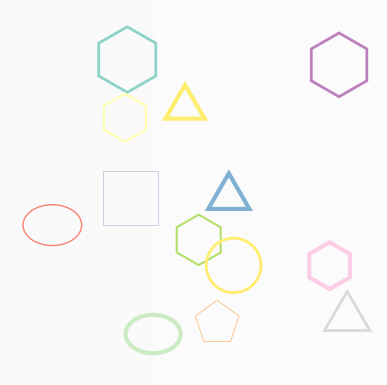[{"shape": "hexagon", "thickness": 2, "radius": 0.43, "center": [0.328, 0.845]}, {"shape": "hexagon", "thickness": 1.5, "radius": 0.31, "center": [0.322, 0.694]}, {"shape": "square", "thickness": 0.5, "radius": 0.35, "center": [0.337, 0.486]}, {"shape": "oval", "thickness": 1, "radius": 0.38, "center": [0.135, 0.415]}, {"shape": "triangle", "thickness": 3, "radius": 0.31, "center": [0.59, 0.488]}, {"shape": "pentagon", "thickness": 0.5, "radius": 0.3, "center": [0.56, 0.161]}, {"shape": "hexagon", "thickness": 1.5, "radius": 0.33, "center": [0.513, 0.377]}, {"shape": "hexagon", "thickness": 3, "radius": 0.3, "center": [0.851, 0.31]}, {"shape": "triangle", "thickness": 2, "radius": 0.34, "center": [0.896, 0.175]}, {"shape": "hexagon", "thickness": 2, "radius": 0.41, "center": [0.875, 0.832]}, {"shape": "oval", "thickness": 3, "radius": 0.36, "center": [0.395, 0.132]}, {"shape": "circle", "thickness": 2, "radius": 0.35, "center": [0.603, 0.311]}, {"shape": "triangle", "thickness": 3, "radius": 0.29, "center": [0.478, 0.721]}]